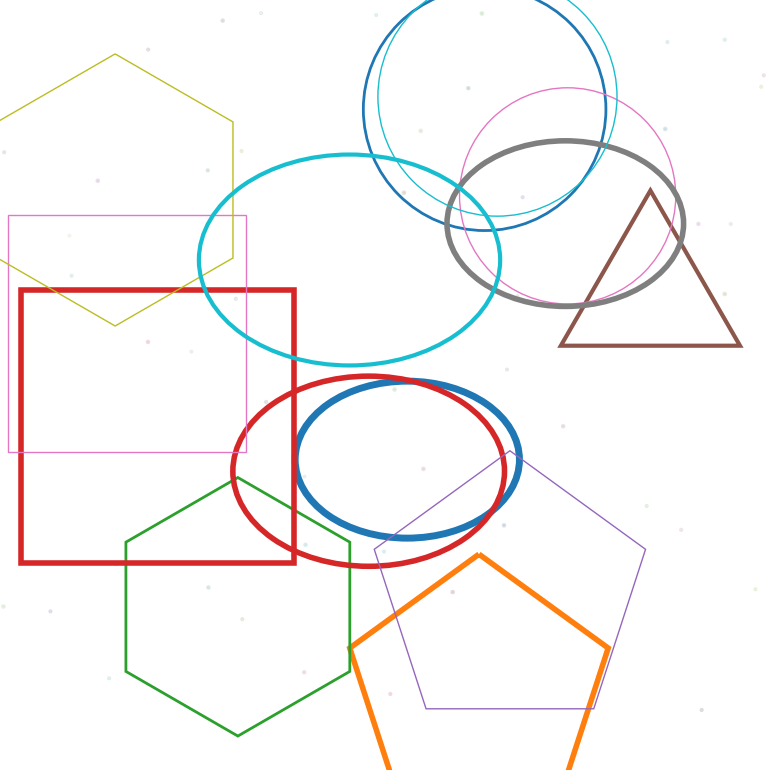[{"shape": "oval", "thickness": 2.5, "radius": 0.73, "center": [0.529, 0.403]}, {"shape": "circle", "thickness": 1, "radius": 0.79, "center": [0.629, 0.858]}, {"shape": "pentagon", "thickness": 2, "radius": 0.88, "center": [0.622, 0.104]}, {"shape": "hexagon", "thickness": 1, "radius": 0.84, "center": [0.309, 0.212]}, {"shape": "square", "thickness": 2, "radius": 0.88, "center": [0.205, 0.446]}, {"shape": "oval", "thickness": 2, "radius": 0.88, "center": [0.479, 0.388]}, {"shape": "pentagon", "thickness": 0.5, "radius": 0.93, "center": [0.662, 0.229]}, {"shape": "triangle", "thickness": 1.5, "radius": 0.67, "center": [0.845, 0.618]}, {"shape": "circle", "thickness": 0.5, "radius": 0.7, "center": [0.737, 0.746]}, {"shape": "square", "thickness": 0.5, "radius": 0.77, "center": [0.165, 0.567]}, {"shape": "oval", "thickness": 2, "radius": 0.77, "center": [0.734, 0.71]}, {"shape": "hexagon", "thickness": 0.5, "radius": 0.88, "center": [0.15, 0.753]}, {"shape": "circle", "thickness": 0.5, "radius": 0.78, "center": [0.646, 0.875]}, {"shape": "oval", "thickness": 1.5, "radius": 0.98, "center": [0.454, 0.662]}]